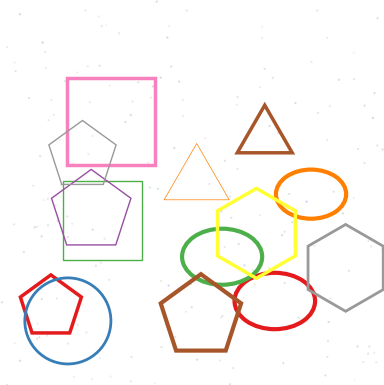[{"shape": "oval", "thickness": 3, "radius": 0.52, "center": [0.714, 0.218]}, {"shape": "pentagon", "thickness": 2.5, "radius": 0.42, "center": [0.132, 0.203]}, {"shape": "circle", "thickness": 2, "radius": 0.56, "center": [0.176, 0.166]}, {"shape": "square", "thickness": 1, "radius": 0.51, "center": [0.266, 0.427]}, {"shape": "oval", "thickness": 3, "radius": 0.52, "center": [0.577, 0.333]}, {"shape": "pentagon", "thickness": 1, "radius": 0.54, "center": [0.237, 0.452]}, {"shape": "triangle", "thickness": 0.5, "radius": 0.49, "center": [0.511, 0.53]}, {"shape": "oval", "thickness": 3, "radius": 0.46, "center": [0.808, 0.496]}, {"shape": "hexagon", "thickness": 2.5, "radius": 0.58, "center": [0.666, 0.394]}, {"shape": "triangle", "thickness": 2.5, "radius": 0.41, "center": [0.688, 0.644]}, {"shape": "pentagon", "thickness": 3, "radius": 0.55, "center": [0.522, 0.178]}, {"shape": "square", "thickness": 2.5, "radius": 0.57, "center": [0.288, 0.685]}, {"shape": "hexagon", "thickness": 2, "radius": 0.56, "center": [0.898, 0.304]}, {"shape": "pentagon", "thickness": 1, "radius": 0.46, "center": [0.214, 0.595]}]